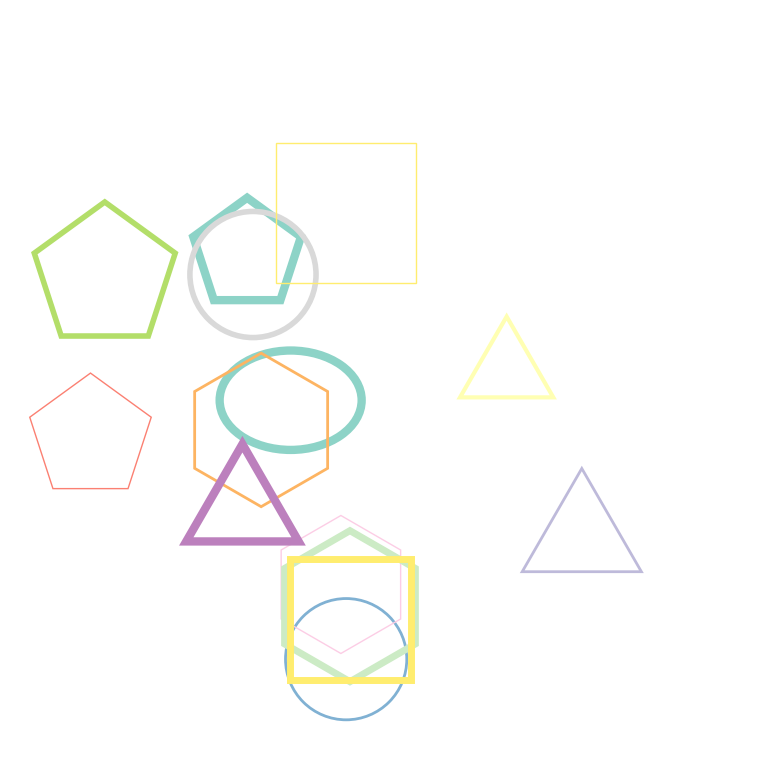[{"shape": "pentagon", "thickness": 3, "radius": 0.37, "center": [0.321, 0.67]}, {"shape": "oval", "thickness": 3, "radius": 0.46, "center": [0.377, 0.48]}, {"shape": "triangle", "thickness": 1.5, "radius": 0.35, "center": [0.658, 0.519]}, {"shape": "triangle", "thickness": 1, "radius": 0.45, "center": [0.756, 0.302]}, {"shape": "pentagon", "thickness": 0.5, "radius": 0.41, "center": [0.118, 0.433]}, {"shape": "circle", "thickness": 1, "radius": 0.39, "center": [0.45, 0.144]}, {"shape": "hexagon", "thickness": 1, "radius": 0.5, "center": [0.339, 0.442]}, {"shape": "pentagon", "thickness": 2, "radius": 0.48, "center": [0.136, 0.641]}, {"shape": "hexagon", "thickness": 0.5, "radius": 0.45, "center": [0.443, 0.241]}, {"shape": "circle", "thickness": 2, "radius": 0.41, "center": [0.329, 0.643]}, {"shape": "triangle", "thickness": 3, "radius": 0.42, "center": [0.315, 0.339]}, {"shape": "hexagon", "thickness": 2.5, "radius": 0.49, "center": [0.455, 0.213]}, {"shape": "square", "thickness": 2.5, "radius": 0.39, "center": [0.455, 0.196]}, {"shape": "square", "thickness": 0.5, "radius": 0.46, "center": [0.449, 0.723]}]